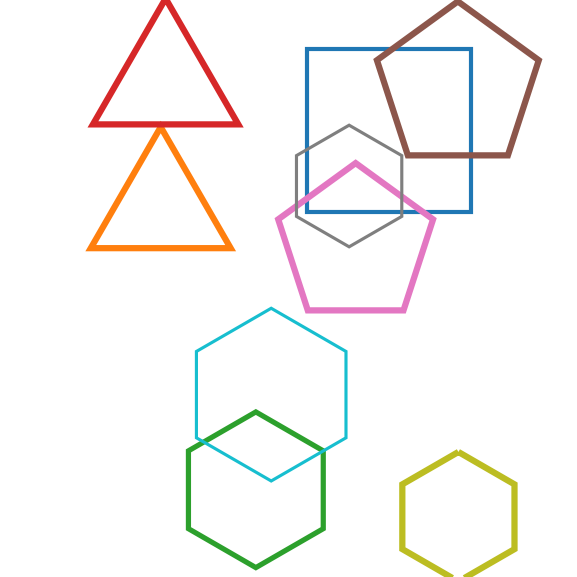[{"shape": "square", "thickness": 2, "radius": 0.71, "center": [0.674, 0.773]}, {"shape": "triangle", "thickness": 3, "radius": 0.7, "center": [0.278, 0.639]}, {"shape": "hexagon", "thickness": 2.5, "radius": 0.67, "center": [0.443, 0.151]}, {"shape": "triangle", "thickness": 3, "radius": 0.73, "center": [0.287, 0.856]}, {"shape": "pentagon", "thickness": 3, "radius": 0.74, "center": [0.793, 0.849]}, {"shape": "pentagon", "thickness": 3, "radius": 0.7, "center": [0.616, 0.576]}, {"shape": "hexagon", "thickness": 1.5, "radius": 0.53, "center": [0.605, 0.677]}, {"shape": "hexagon", "thickness": 3, "radius": 0.56, "center": [0.794, 0.104]}, {"shape": "hexagon", "thickness": 1.5, "radius": 0.75, "center": [0.47, 0.316]}]